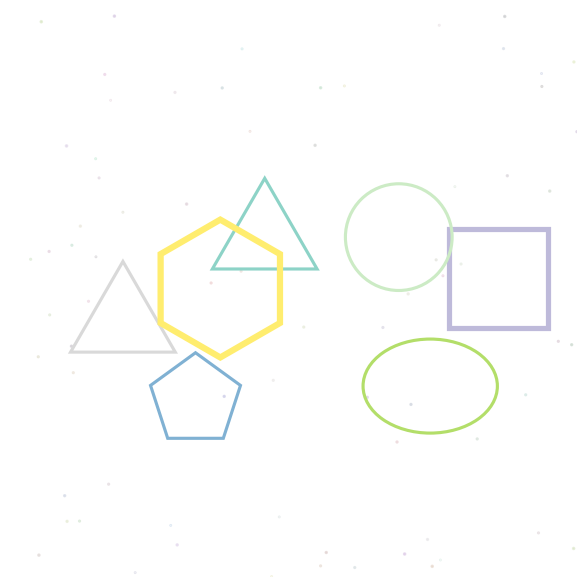[{"shape": "triangle", "thickness": 1.5, "radius": 0.52, "center": [0.458, 0.586]}, {"shape": "square", "thickness": 2.5, "radius": 0.43, "center": [0.863, 0.517]}, {"shape": "pentagon", "thickness": 1.5, "radius": 0.41, "center": [0.339, 0.306]}, {"shape": "oval", "thickness": 1.5, "radius": 0.58, "center": [0.745, 0.331]}, {"shape": "triangle", "thickness": 1.5, "radius": 0.52, "center": [0.213, 0.442]}, {"shape": "circle", "thickness": 1.5, "radius": 0.46, "center": [0.691, 0.589]}, {"shape": "hexagon", "thickness": 3, "radius": 0.6, "center": [0.381, 0.499]}]